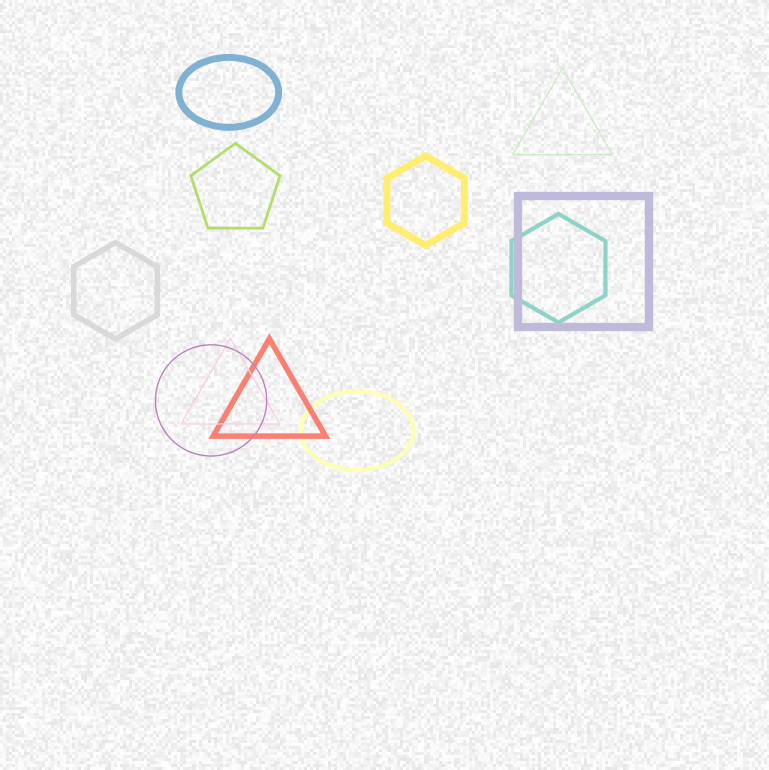[{"shape": "hexagon", "thickness": 1.5, "radius": 0.35, "center": [0.725, 0.652]}, {"shape": "oval", "thickness": 1.5, "radius": 0.37, "center": [0.464, 0.441]}, {"shape": "square", "thickness": 3, "radius": 0.42, "center": [0.758, 0.66]}, {"shape": "triangle", "thickness": 2, "radius": 0.42, "center": [0.35, 0.476]}, {"shape": "oval", "thickness": 2.5, "radius": 0.32, "center": [0.297, 0.88]}, {"shape": "pentagon", "thickness": 1, "radius": 0.3, "center": [0.306, 0.753]}, {"shape": "triangle", "thickness": 0.5, "radius": 0.37, "center": [0.299, 0.486]}, {"shape": "hexagon", "thickness": 2, "radius": 0.31, "center": [0.15, 0.622]}, {"shape": "circle", "thickness": 0.5, "radius": 0.36, "center": [0.274, 0.48]}, {"shape": "triangle", "thickness": 0.5, "radius": 0.37, "center": [0.731, 0.836]}, {"shape": "hexagon", "thickness": 2.5, "radius": 0.29, "center": [0.553, 0.739]}]